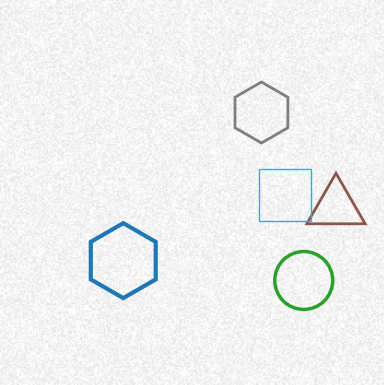[{"shape": "hexagon", "thickness": 3, "radius": 0.49, "center": [0.32, 0.323]}, {"shape": "circle", "thickness": 2.5, "radius": 0.38, "center": [0.789, 0.271]}, {"shape": "triangle", "thickness": 2, "radius": 0.44, "center": [0.873, 0.462]}, {"shape": "hexagon", "thickness": 2, "radius": 0.4, "center": [0.679, 0.708]}, {"shape": "square", "thickness": 1, "radius": 0.34, "center": [0.74, 0.494]}]